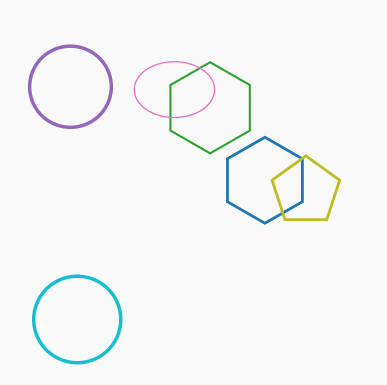[{"shape": "hexagon", "thickness": 2, "radius": 0.56, "center": [0.684, 0.532]}, {"shape": "hexagon", "thickness": 1.5, "radius": 0.59, "center": [0.542, 0.72]}, {"shape": "circle", "thickness": 2.5, "radius": 0.53, "center": [0.182, 0.775]}, {"shape": "oval", "thickness": 1, "radius": 0.52, "center": [0.45, 0.767]}, {"shape": "pentagon", "thickness": 2, "radius": 0.46, "center": [0.789, 0.504]}, {"shape": "circle", "thickness": 2.5, "radius": 0.56, "center": [0.199, 0.17]}]